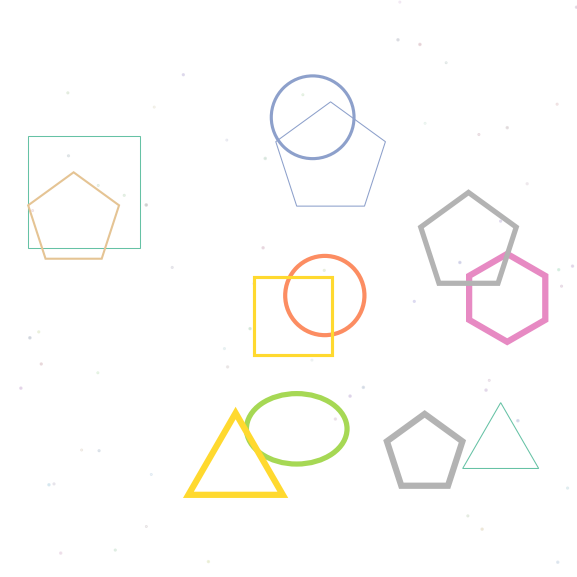[{"shape": "square", "thickness": 0.5, "radius": 0.49, "center": [0.145, 0.666]}, {"shape": "triangle", "thickness": 0.5, "radius": 0.38, "center": [0.867, 0.226]}, {"shape": "circle", "thickness": 2, "radius": 0.34, "center": [0.562, 0.487]}, {"shape": "circle", "thickness": 1.5, "radius": 0.36, "center": [0.541, 0.796]}, {"shape": "pentagon", "thickness": 0.5, "radius": 0.5, "center": [0.572, 0.723]}, {"shape": "hexagon", "thickness": 3, "radius": 0.38, "center": [0.878, 0.483]}, {"shape": "oval", "thickness": 2.5, "radius": 0.44, "center": [0.514, 0.257]}, {"shape": "triangle", "thickness": 3, "radius": 0.47, "center": [0.408, 0.19]}, {"shape": "square", "thickness": 1.5, "radius": 0.34, "center": [0.507, 0.451]}, {"shape": "pentagon", "thickness": 1, "radius": 0.41, "center": [0.127, 0.618]}, {"shape": "pentagon", "thickness": 2.5, "radius": 0.43, "center": [0.811, 0.579]}, {"shape": "pentagon", "thickness": 3, "radius": 0.34, "center": [0.735, 0.214]}]